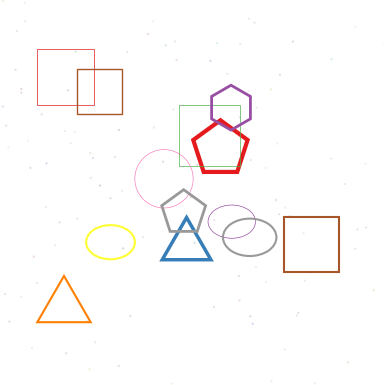[{"shape": "pentagon", "thickness": 3, "radius": 0.37, "center": [0.573, 0.613]}, {"shape": "square", "thickness": 0.5, "radius": 0.36, "center": [0.17, 0.8]}, {"shape": "triangle", "thickness": 2.5, "radius": 0.37, "center": [0.485, 0.362]}, {"shape": "square", "thickness": 0.5, "radius": 0.4, "center": [0.543, 0.649]}, {"shape": "hexagon", "thickness": 2, "radius": 0.29, "center": [0.6, 0.72]}, {"shape": "oval", "thickness": 0.5, "radius": 0.31, "center": [0.602, 0.424]}, {"shape": "triangle", "thickness": 1.5, "radius": 0.4, "center": [0.166, 0.203]}, {"shape": "oval", "thickness": 1.5, "radius": 0.32, "center": [0.287, 0.371]}, {"shape": "square", "thickness": 1, "radius": 0.29, "center": [0.259, 0.762]}, {"shape": "square", "thickness": 1.5, "radius": 0.36, "center": [0.81, 0.366]}, {"shape": "circle", "thickness": 0.5, "radius": 0.38, "center": [0.426, 0.536]}, {"shape": "pentagon", "thickness": 2, "radius": 0.3, "center": [0.477, 0.447]}, {"shape": "oval", "thickness": 1.5, "radius": 0.35, "center": [0.649, 0.384]}]